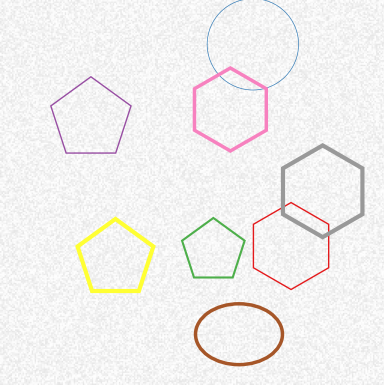[{"shape": "hexagon", "thickness": 1, "radius": 0.56, "center": [0.756, 0.361]}, {"shape": "circle", "thickness": 0.5, "radius": 0.59, "center": [0.657, 0.885]}, {"shape": "pentagon", "thickness": 1.5, "radius": 0.43, "center": [0.554, 0.348]}, {"shape": "pentagon", "thickness": 1, "radius": 0.55, "center": [0.236, 0.691]}, {"shape": "pentagon", "thickness": 3, "radius": 0.52, "center": [0.3, 0.328]}, {"shape": "oval", "thickness": 2.5, "radius": 0.56, "center": [0.621, 0.132]}, {"shape": "hexagon", "thickness": 2.5, "radius": 0.54, "center": [0.598, 0.716]}, {"shape": "hexagon", "thickness": 3, "radius": 0.6, "center": [0.838, 0.503]}]